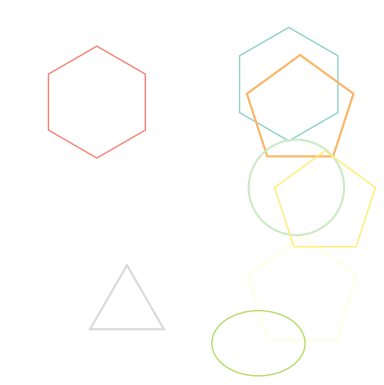[{"shape": "hexagon", "thickness": 1, "radius": 0.74, "center": [0.75, 0.781]}, {"shape": "pentagon", "thickness": 0.5, "radius": 0.74, "center": [0.785, 0.237]}, {"shape": "hexagon", "thickness": 1, "radius": 0.73, "center": [0.252, 0.735]}, {"shape": "pentagon", "thickness": 1.5, "radius": 0.73, "center": [0.78, 0.712]}, {"shape": "oval", "thickness": 1, "radius": 0.61, "center": [0.671, 0.108]}, {"shape": "triangle", "thickness": 1.5, "radius": 0.55, "center": [0.33, 0.2]}, {"shape": "circle", "thickness": 1.5, "radius": 0.62, "center": [0.77, 0.513]}, {"shape": "pentagon", "thickness": 1, "radius": 0.69, "center": [0.844, 0.47]}]